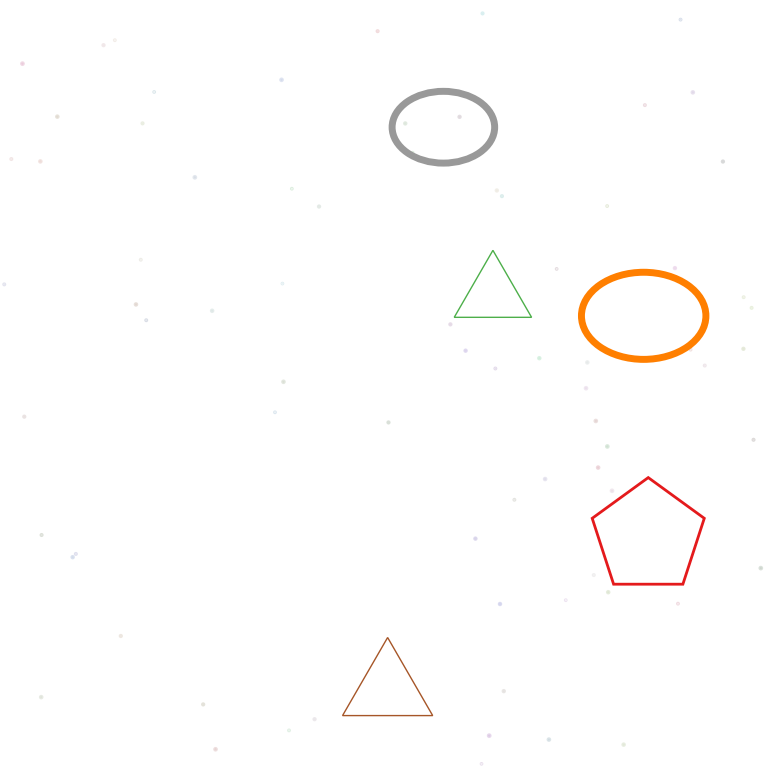[{"shape": "pentagon", "thickness": 1, "radius": 0.38, "center": [0.842, 0.303]}, {"shape": "triangle", "thickness": 0.5, "radius": 0.29, "center": [0.64, 0.617]}, {"shape": "oval", "thickness": 2.5, "radius": 0.4, "center": [0.836, 0.59]}, {"shape": "triangle", "thickness": 0.5, "radius": 0.34, "center": [0.503, 0.104]}, {"shape": "oval", "thickness": 2.5, "radius": 0.33, "center": [0.576, 0.835]}]